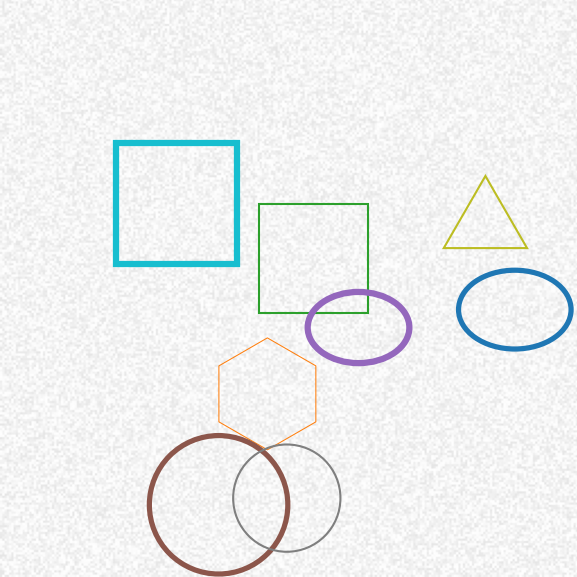[{"shape": "oval", "thickness": 2.5, "radius": 0.49, "center": [0.891, 0.463]}, {"shape": "hexagon", "thickness": 0.5, "radius": 0.48, "center": [0.463, 0.317]}, {"shape": "square", "thickness": 1, "radius": 0.47, "center": [0.542, 0.551]}, {"shape": "oval", "thickness": 3, "radius": 0.44, "center": [0.621, 0.432]}, {"shape": "circle", "thickness": 2.5, "radius": 0.6, "center": [0.379, 0.125]}, {"shape": "circle", "thickness": 1, "radius": 0.46, "center": [0.497, 0.137]}, {"shape": "triangle", "thickness": 1, "radius": 0.42, "center": [0.841, 0.611]}, {"shape": "square", "thickness": 3, "radius": 0.53, "center": [0.305, 0.647]}]